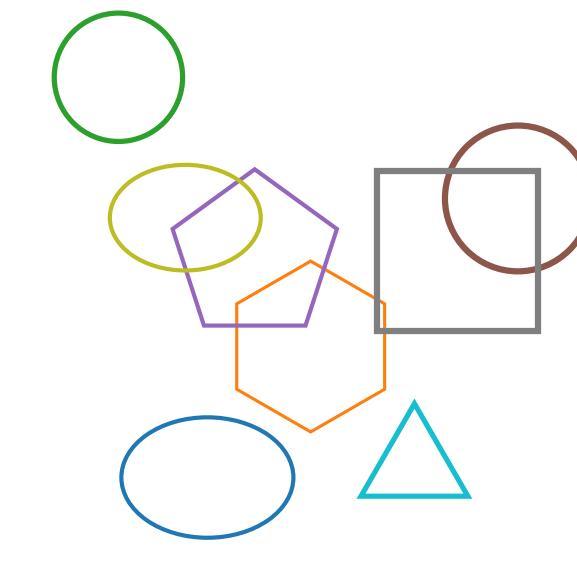[{"shape": "oval", "thickness": 2, "radius": 0.74, "center": [0.359, 0.172]}, {"shape": "hexagon", "thickness": 1.5, "radius": 0.74, "center": [0.538, 0.399]}, {"shape": "circle", "thickness": 2.5, "radius": 0.56, "center": [0.205, 0.865]}, {"shape": "pentagon", "thickness": 2, "radius": 0.75, "center": [0.441, 0.556]}, {"shape": "circle", "thickness": 3, "radius": 0.63, "center": [0.897, 0.656]}, {"shape": "square", "thickness": 3, "radius": 0.7, "center": [0.792, 0.564]}, {"shape": "oval", "thickness": 2, "radius": 0.65, "center": [0.321, 0.622]}, {"shape": "triangle", "thickness": 2.5, "radius": 0.53, "center": [0.718, 0.193]}]